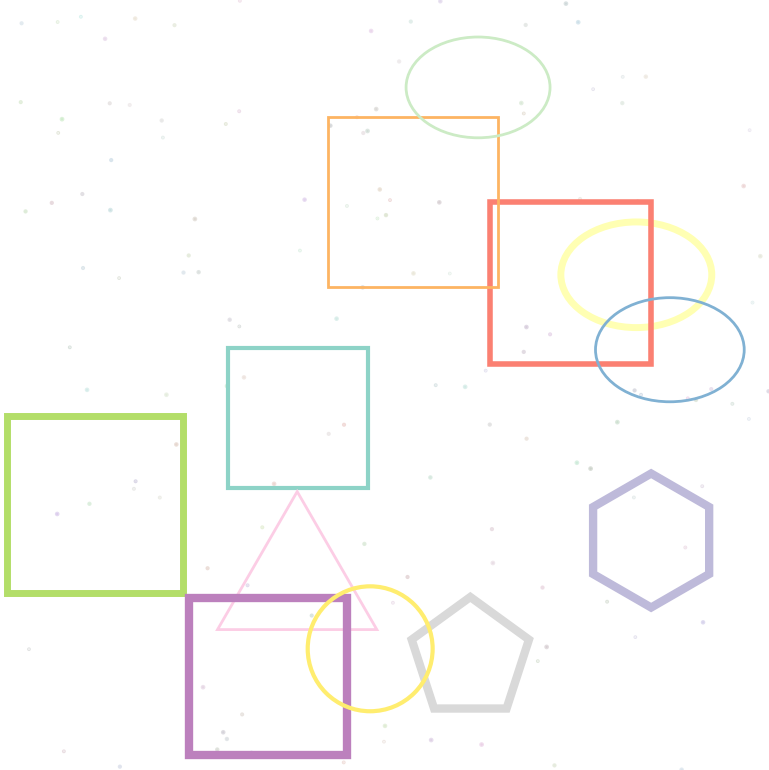[{"shape": "square", "thickness": 1.5, "radius": 0.46, "center": [0.387, 0.457]}, {"shape": "oval", "thickness": 2.5, "radius": 0.49, "center": [0.826, 0.643]}, {"shape": "hexagon", "thickness": 3, "radius": 0.44, "center": [0.846, 0.298]}, {"shape": "square", "thickness": 2, "radius": 0.52, "center": [0.741, 0.633]}, {"shape": "oval", "thickness": 1, "radius": 0.48, "center": [0.87, 0.546]}, {"shape": "square", "thickness": 1, "radius": 0.55, "center": [0.537, 0.738]}, {"shape": "square", "thickness": 2.5, "radius": 0.57, "center": [0.123, 0.345]}, {"shape": "triangle", "thickness": 1, "radius": 0.6, "center": [0.386, 0.242]}, {"shape": "pentagon", "thickness": 3, "radius": 0.4, "center": [0.611, 0.145]}, {"shape": "square", "thickness": 3, "radius": 0.51, "center": [0.348, 0.121]}, {"shape": "oval", "thickness": 1, "radius": 0.47, "center": [0.621, 0.886]}, {"shape": "circle", "thickness": 1.5, "radius": 0.41, "center": [0.481, 0.157]}]